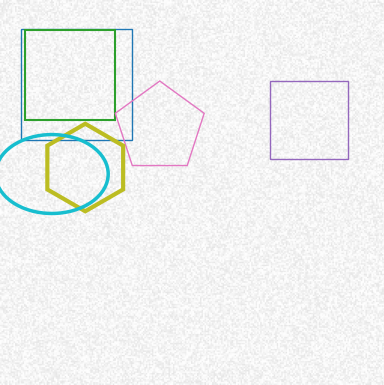[{"shape": "square", "thickness": 1, "radius": 0.72, "center": [0.199, 0.781]}, {"shape": "square", "thickness": 1.5, "radius": 0.59, "center": [0.182, 0.806]}, {"shape": "square", "thickness": 1, "radius": 0.51, "center": [0.803, 0.688]}, {"shape": "pentagon", "thickness": 1, "radius": 0.61, "center": [0.415, 0.668]}, {"shape": "hexagon", "thickness": 3, "radius": 0.57, "center": [0.221, 0.565]}, {"shape": "oval", "thickness": 2.5, "radius": 0.73, "center": [0.135, 0.548]}]